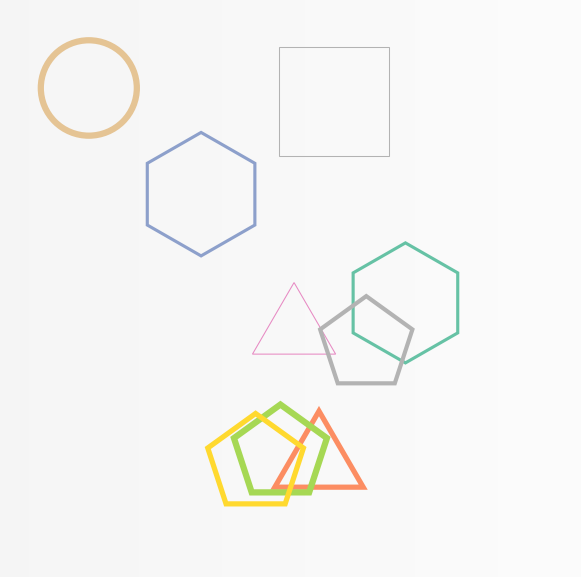[{"shape": "hexagon", "thickness": 1.5, "radius": 0.52, "center": [0.698, 0.475]}, {"shape": "triangle", "thickness": 2.5, "radius": 0.44, "center": [0.549, 0.199]}, {"shape": "hexagon", "thickness": 1.5, "radius": 0.53, "center": [0.346, 0.663]}, {"shape": "triangle", "thickness": 0.5, "radius": 0.41, "center": [0.506, 0.427]}, {"shape": "pentagon", "thickness": 3, "radius": 0.42, "center": [0.482, 0.215]}, {"shape": "pentagon", "thickness": 2.5, "radius": 0.43, "center": [0.44, 0.197]}, {"shape": "circle", "thickness": 3, "radius": 0.41, "center": [0.153, 0.847]}, {"shape": "pentagon", "thickness": 2, "radius": 0.42, "center": [0.63, 0.403]}, {"shape": "square", "thickness": 0.5, "radius": 0.47, "center": [0.575, 0.823]}]